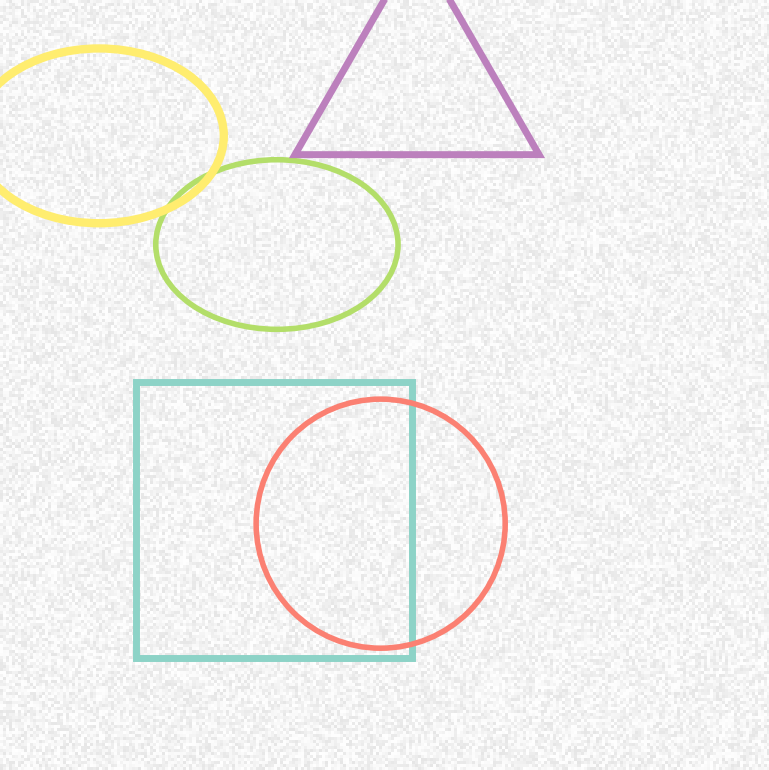[{"shape": "square", "thickness": 2.5, "radius": 0.9, "center": [0.356, 0.325]}, {"shape": "circle", "thickness": 2, "radius": 0.81, "center": [0.494, 0.32]}, {"shape": "oval", "thickness": 2, "radius": 0.79, "center": [0.36, 0.682]}, {"shape": "triangle", "thickness": 2.5, "radius": 0.92, "center": [0.542, 0.891]}, {"shape": "oval", "thickness": 3, "radius": 0.81, "center": [0.129, 0.824]}]